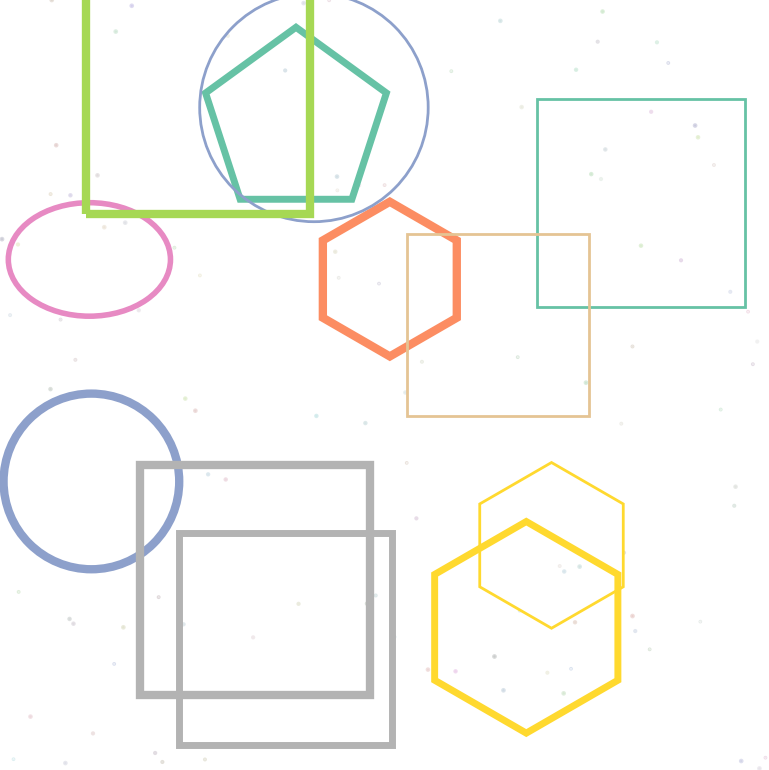[{"shape": "square", "thickness": 1, "radius": 0.68, "center": [0.832, 0.736]}, {"shape": "pentagon", "thickness": 2.5, "radius": 0.62, "center": [0.384, 0.841]}, {"shape": "hexagon", "thickness": 3, "radius": 0.5, "center": [0.506, 0.638]}, {"shape": "circle", "thickness": 1, "radius": 0.74, "center": [0.408, 0.86]}, {"shape": "circle", "thickness": 3, "radius": 0.57, "center": [0.119, 0.375]}, {"shape": "oval", "thickness": 2, "radius": 0.53, "center": [0.116, 0.663]}, {"shape": "square", "thickness": 3, "radius": 0.73, "center": [0.257, 0.867]}, {"shape": "hexagon", "thickness": 1, "radius": 0.54, "center": [0.716, 0.292]}, {"shape": "hexagon", "thickness": 2.5, "radius": 0.69, "center": [0.683, 0.185]}, {"shape": "square", "thickness": 1, "radius": 0.59, "center": [0.647, 0.578]}, {"shape": "square", "thickness": 2.5, "radius": 0.69, "center": [0.371, 0.17]}, {"shape": "square", "thickness": 3, "radius": 0.74, "center": [0.331, 0.247]}]